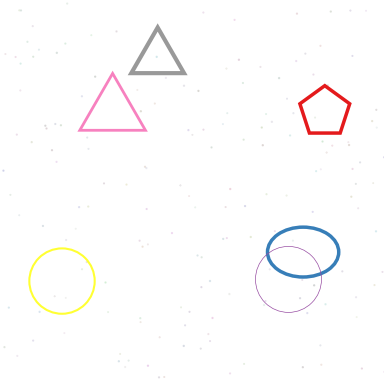[{"shape": "pentagon", "thickness": 2.5, "radius": 0.34, "center": [0.844, 0.709]}, {"shape": "oval", "thickness": 2.5, "radius": 0.46, "center": [0.787, 0.345]}, {"shape": "circle", "thickness": 0.5, "radius": 0.43, "center": [0.749, 0.274]}, {"shape": "circle", "thickness": 1.5, "radius": 0.42, "center": [0.161, 0.27]}, {"shape": "triangle", "thickness": 2, "radius": 0.49, "center": [0.293, 0.711]}, {"shape": "triangle", "thickness": 3, "radius": 0.4, "center": [0.41, 0.85]}]